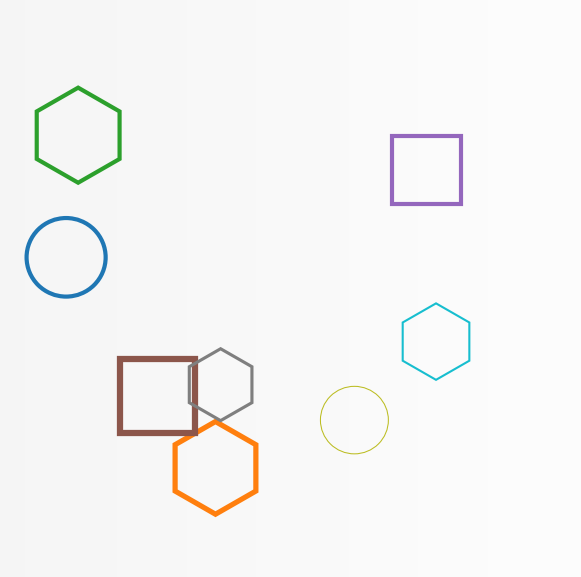[{"shape": "circle", "thickness": 2, "radius": 0.34, "center": [0.114, 0.554]}, {"shape": "hexagon", "thickness": 2.5, "radius": 0.4, "center": [0.371, 0.189]}, {"shape": "hexagon", "thickness": 2, "radius": 0.41, "center": [0.134, 0.765]}, {"shape": "square", "thickness": 2, "radius": 0.29, "center": [0.734, 0.704]}, {"shape": "square", "thickness": 3, "radius": 0.32, "center": [0.271, 0.313]}, {"shape": "hexagon", "thickness": 1.5, "radius": 0.31, "center": [0.38, 0.333]}, {"shape": "circle", "thickness": 0.5, "radius": 0.29, "center": [0.61, 0.272]}, {"shape": "hexagon", "thickness": 1, "radius": 0.33, "center": [0.75, 0.408]}]